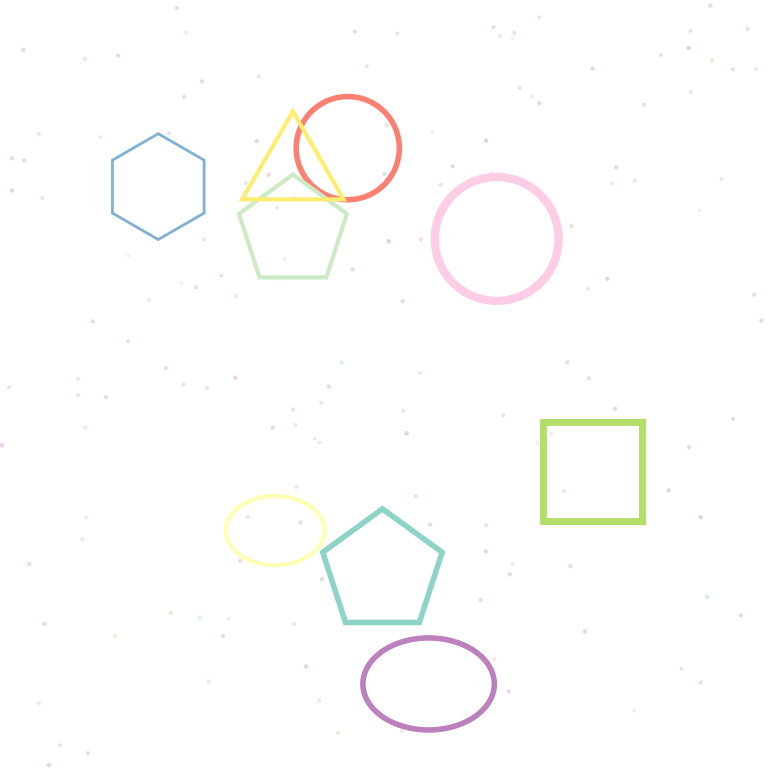[{"shape": "pentagon", "thickness": 2, "radius": 0.41, "center": [0.497, 0.258]}, {"shape": "oval", "thickness": 1.5, "radius": 0.32, "center": [0.357, 0.311]}, {"shape": "circle", "thickness": 2, "radius": 0.33, "center": [0.452, 0.808]}, {"shape": "hexagon", "thickness": 1, "radius": 0.34, "center": [0.206, 0.758]}, {"shape": "square", "thickness": 2.5, "radius": 0.32, "center": [0.769, 0.388]}, {"shape": "circle", "thickness": 3, "radius": 0.4, "center": [0.645, 0.69]}, {"shape": "oval", "thickness": 2, "radius": 0.43, "center": [0.557, 0.112]}, {"shape": "pentagon", "thickness": 1.5, "radius": 0.37, "center": [0.38, 0.699]}, {"shape": "triangle", "thickness": 1.5, "radius": 0.38, "center": [0.38, 0.779]}]